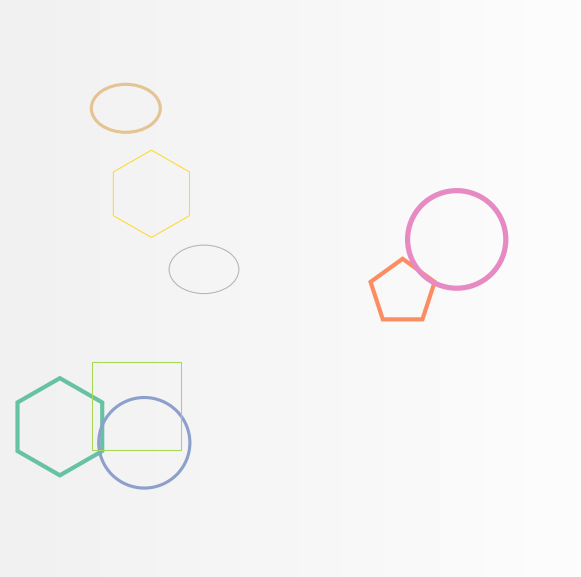[{"shape": "hexagon", "thickness": 2, "radius": 0.42, "center": [0.103, 0.26]}, {"shape": "pentagon", "thickness": 2, "radius": 0.29, "center": [0.693, 0.493]}, {"shape": "circle", "thickness": 1.5, "radius": 0.39, "center": [0.248, 0.232]}, {"shape": "circle", "thickness": 2.5, "radius": 0.42, "center": [0.786, 0.585]}, {"shape": "square", "thickness": 0.5, "radius": 0.38, "center": [0.235, 0.296]}, {"shape": "hexagon", "thickness": 0.5, "radius": 0.38, "center": [0.261, 0.664]}, {"shape": "oval", "thickness": 1.5, "radius": 0.3, "center": [0.216, 0.812]}, {"shape": "oval", "thickness": 0.5, "radius": 0.3, "center": [0.351, 0.533]}]